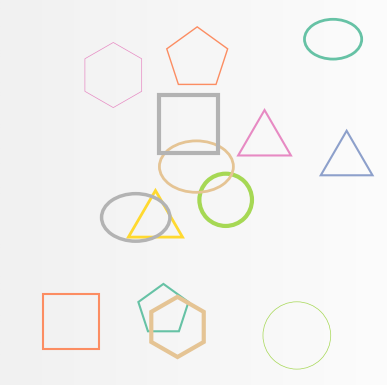[{"shape": "pentagon", "thickness": 1.5, "radius": 0.34, "center": [0.422, 0.195]}, {"shape": "oval", "thickness": 2, "radius": 0.37, "center": [0.86, 0.898]}, {"shape": "square", "thickness": 1.5, "radius": 0.36, "center": [0.183, 0.166]}, {"shape": "pentagon", "thickness": 1, "radius": 0.41, "center": [0.509, 0.848]}, {"shape": "triangle", "thickness": 1.5, "radius": 0.39, "center": [0.895, 0.583]}, {"shape": "triangle", "thickness": 1.5, "radius": 0.39, "center": [0.683, 0.635]}, {"shape": "hexagon", "thickness": 0.5, "radius": 0.42, "center": [0.292, 0.805]}, {"shape": "circle", "thickness": 3, "radius": 0.34, "center": [0.582, 0.481]}, {"shape": "circle", "thickness": 0.5, "radius": 0.44, "center": [0.766, 0.129]}, {"shape": "triangle", "thickness": 2, "radius": 0.4, "center": [0.401, 0.424]}, {"shape": "hexagon", "thickness": 3, "radius": 0.39, "center": [0.458, 0.151]}, {"shape": "oval", "thickness": 2, "radius": 0.48, "center": [0.507, 0.567]}, {"shape": "square", "thickness": 3, "radius": 0.38, "center": [0.487, 0.677]}, {"shape": "oval", "thickness": 2.5, "radius": 0.44, "center": [0.35, 0.435]}]